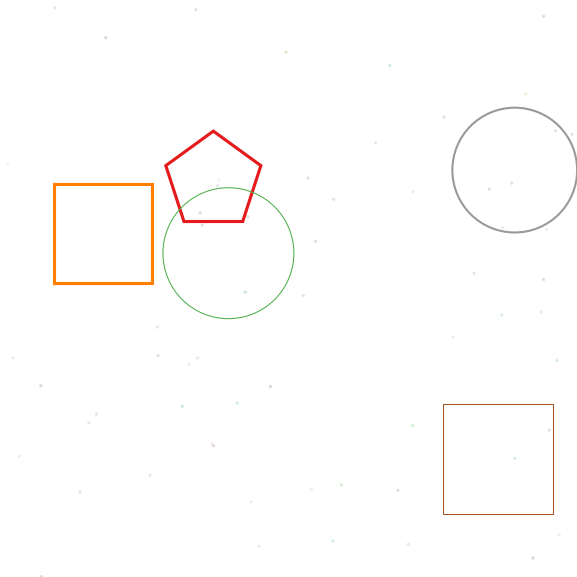[{"shape": "pentagon", "thickness": 1.5, "radius": 0.43, "center": [0.369, 0.686]}, {"shape": "circle", "thickness": 0.5, "radius": 0.57, "center": [0.396, 0.561]}, {"shape": "square", "thickness": 1.5, "radius": 0.43, "center": [0.178, 0.595]}, {"shape": "square", "thickness": 0.5, "radius": 0.48, "center": [0.862, 0.205]}, {"shape": "circle", "thickness": 1, "radius": 0.54, "center": [0.891, 0.705]}]